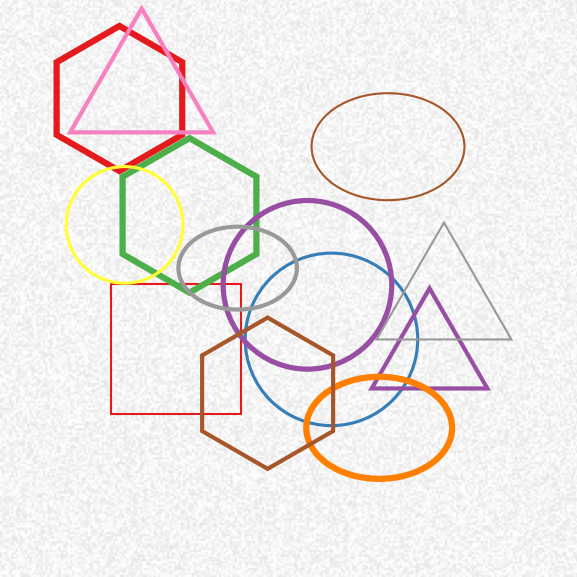[{"shape": "hexagon", "thickness": 3, "radius": 0.63, "center": [0.207, 0.829]}, {"shape": "square", "thickness": 1, "radius": 0.56, "center": [0.305, 0.395]}, {"shape": "circle", "thickness": 1.5, "radius": 0.75, "center": [0.574, 0.411]}, {"shape": "hexagon", "thickness": 3, "radius": 0.67, "center": [0.328, 0.626]}, {"shape": "triangle", "thickness": 2, "radius": 0.58, "center": [0.744, 0.384]}, {"shape": "circle", "thickness": 2.5, "radius": 0.73, "center": [0.532, 0.506]}, {"shape": "oval", "thickness": 3, "radius": 0.63, "center": [0.657, 0.258]}, {"shape": "circle", "thickness": 1.5, "radius": 0.5, "center": [0.216, 0.61]}, {"shape": "oval", "thickness": 1, "radius": 0.66, "center": [0.672, 0.745]}, {"shape": "hexagon", "thickness": 2, "radius": 0.65, "center": [0.463, 0.318]}, {"shape": "triangle", "thickness": 2, "radius": 0.71, "center": [0.245, 0.841]}, {"shape": "triangle", "thickness": 1, "radius": 0.67, "center": [0.769, 0.479]}, {"shape": "oval", "thickness": 2, "radius": 0.51, "center": [0.411, 0.535]}]